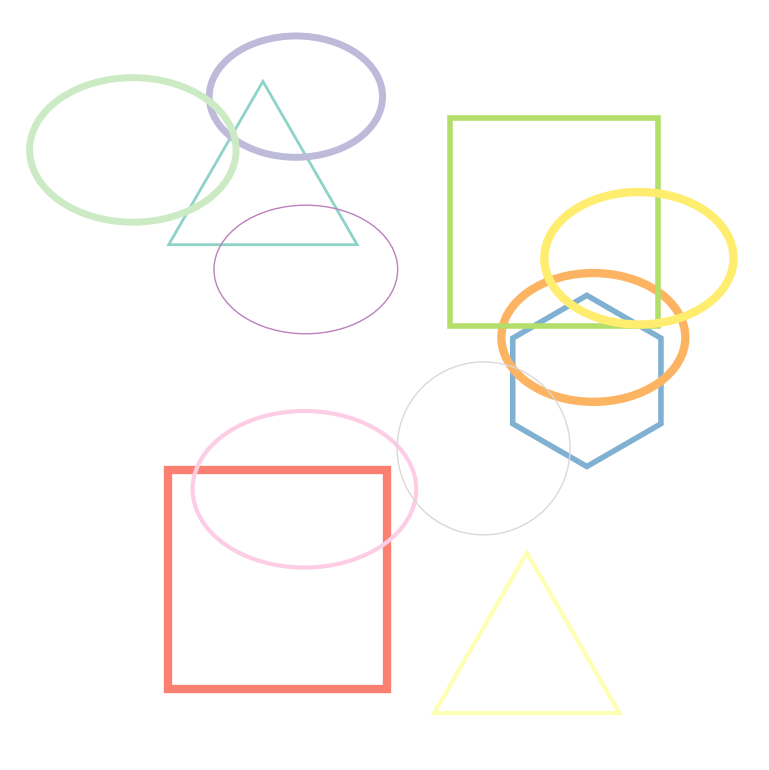[{"shape": "triangle", "thickness": 1, "radius": 0.71, "center": [0.341, 0.753]}, {"shape": "triangle", "thickness": 1.5, "radius": 0.69, "center": [0.684, 0.143]}, {"shape": "oval", "thickness": 2.5, "radius": 0.56, "center": [0.384, 0.875]}, {"shape": "square", "thickness": 3, "radius": 0.71, "center": [0.361, 0.248]}, {"shape": "hexagon", "thickness": 2, "radius": 0.56, "center": [0.762, 0.505]}, {"shape": "oval", "thickness": 3, "radius": 0.6, "center": [0.771, 0.562]}, {"shape": "square", "thickness": 2, "radius": 0.68, "center": [0.72, 0.712]}, {"shape": "oval", "thickness": 1.5, "radius": 0.73, "center": [0.395, 0.365]}, {"shape": "circle", "thickness": 0.5, "radius": 0.56, "center": [0.628, 0.418]}, {"shape": "oval", "thickness": 0.5, "radius": 0.6, "center": [0.397, 0.65]}, {"shape": "oval", "thickness": 2.5, "radius": 0.67, "center": [0.173, 0.805]}, {"shape": "oval", "thickness": 3, "radius": 0.61, "center": [0.83, 0.665]}]